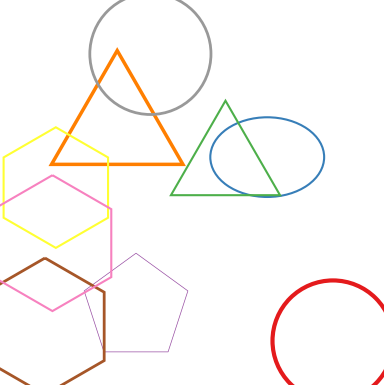[{"shape": "circle", "thickness": 3, "radius": 0.78, "center": [0.865, 0.115]}, {"shape": "oval", "thickness": 1.5, "radius": 0.74, "center": [0.694, 0.592]}, {"shape": "triangle", "thickness": 1.5, "radius": 0.82, "center": [0.586, 0.575]}, {"shape": "pentagon", "thickness": 0.5, "radius": 0.71, "center": [0.353, 0.201]}, {"shape": "triangle", "thickness": 2.5, "radius": 0.99, "center": [0.304, 0.672]}, {"shape": "hexagon", "thickness": 1.5, "radius": 0.78, "center": [0.145, 0.513]}, {"shape": "hexagon", "thickness": 2, "radius": 0.89, "center": [0.117, 0.152]}, {"shape": "hexagon", "thickness": 1.5, "radius": 0.88, "center": [0.136, 0.368]}, {"shape": "circle", "thickness": 2, "radius": 0.79, "center": [0.391, 0.86]}]